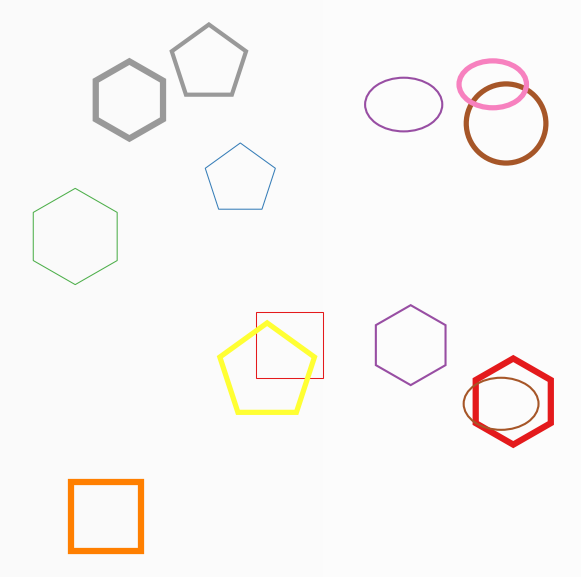[{"shape": "square", "thickness": 0.5, "radius": 0.29, "center": [0.497, 0.401]}, {"shape": "hexagon", "thickness": 3, "radius": 0.37, "center": [0.883, 0.304]}, {"shape": "pentagon", "thickness": 0.5, "radius": 0.32, "center": [0.413, 0.688]}, {"shape": "hexagon", "thickness": 0.5, "radius": 0.42, "center": [0.129, 0.59]}, {"shape": "hexagon", "thickness": 1, "radius": 0.35, "center": [0.707, 0.401]}, {"shape": "oval", "thickness": 1, "radius": 0.33, "center": [0.695, 0.818]}, {"shape": "square", "thickness": 3, "radius": 0.3, "center": [0.182, 0.106]}, {"shape": "pentagon", "thickness": 2.5, "radius": 0.43, "center": [0.46, 0.354]}, {"shape": "oval", "thickness": 1, "radius": 0.32, "center": [0.862, 0.3]}, {"shape": "circle", "thickness": 2.5, "radius": 0.34, "center": [0.871, 0.785]}, {"shape": "oval", "thickness": 2.5, "radius": 0.29, "center": [0.848, 0.853]}, {"shape": "pentagon", "thickness": 2, "radius": 0.34, "center": [0.359, 0.89]}, {"shape": "hexagon", "thickness": 3, "radius": 0.33, "center": [0.223, 0.826]}]